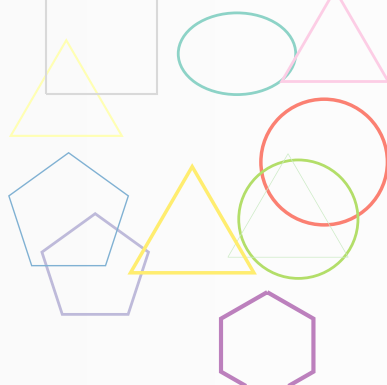[{"shape": "oval", "thickness": 2, "radius": 0.76, "center": [0.612, 0.86]}, {"shape": "triangle", "thickness": 1.5, "radius": 0.83, "center": [0.171, 0.73]}, {"shape": "pentagon", "thickness": 2, "radius": 0.72, "center": [0.246, 0.3]}, {"shape": "circle", "thickness": 2.5, "radius": 0.82, "center": [0.837, 0.579]}, {"shape": "pentagon", "thickness": 1, "radius": 0.81, "center": [0.177, 0.441]}, {"shape": "circle", "thickness": 2, "radius": 0.77, "center": [0.77, 0.431]}, {"shape": "triangle", "thickness": 2, "radius": 0.79, "center": [0.865, 0.868]}, {"shape": "square", "thickness": 1.5, "radius": 0.72, "center": [0.263, 0.9]}, {"shape": "hexagon", "thickness": 3, "radius": 0.69, "center": [0.69, 0.103]}, {"shape": "triangle", "thickness": 0.5, "radius": 0.9, "center": [0.743, 0.422]}, {"shape": "triangle", "thickness": 2.5, "radius": 0.92, "center": [0.496, 0.383]}]